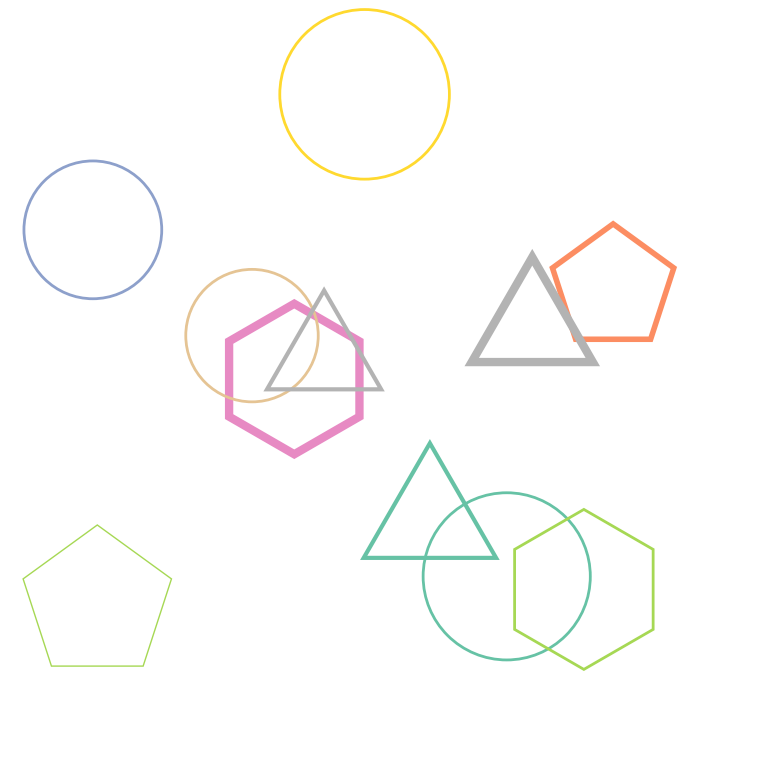[{"shape": "triangle", "thickness": 1.5, "radius": 0.5, "center": [0.558, 0.325]}, {"shape": "circle", "thickness": 1, "radius": 0.54, "center": [0.658, 0.251]}, {"shape": "pentagon", "thickness": 2, "radius": 0.41, "center": [0.796, 0.626]}, {"shape": "circle", "thickness": 1, "radius": 0.45, "center": [0.121, 0.702]}, {"shape": "hexagon", "thickness": 3, "radius": 0.49, "center": [0.382, 0.508]}, {"shape": "pentagon", "thickness": 0.5, "radius": 0.51, "center": [0.126, 0.217]}, {"shape": "hexagon", "thickness": 1, "radius": 0.52, "center": [0.758, 0.235]}, {"shape": "circle", "thickness": 1, "radius": 0.55, "center": [0.473, 0.877]}, {"shape": "circle", "thickness": 1, "radius": 0.43, "center": [0.327, 0.564]}, {"shape": "triangle", "thickness": 3, "radius": 0.45, "center": [0.691, 0.575]}, {"shape": "triangle", "thickness": 1.5, "radius": 0.43, "center": [0.421, 0.537]}]